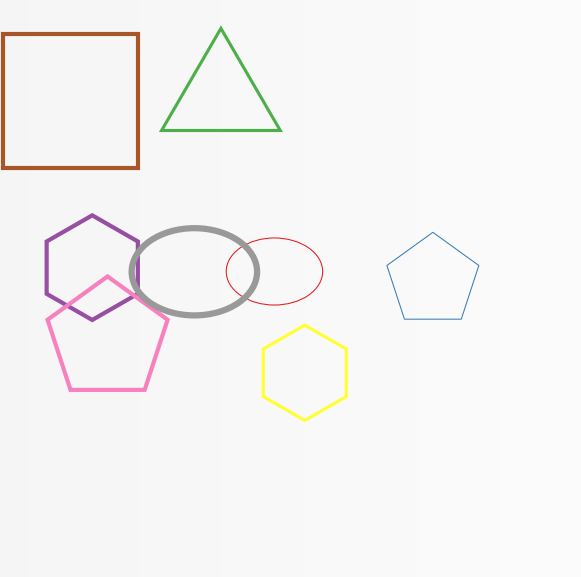[{"shape": "oval", "thickness": 0.5, "radius": 0.41, "center": [0.472, 0.529]}, {"shape": "pentagon", "thickness": 0.5, "radius": 0.42, "center": [0.745, 0.514]}, {"shape": "triangle", "thickness": 1.5, "radius": 0.59, "center": [0.38, 0.832]}, {"shape": "hexagon", "thickness": 2, "radius": 0.45, "center": [0.159, 0.536]}, {"shape": "hexagon", "thickness": 1.5, "radius": 0.41, "center": [0.524, 0.354]}, {"shape": "square", "thickness": 2, "radius": 0.58, "center": [0.121, 0.825]}, {"shape": "pentagon", "thickness": 2, "radius": 0.54, "center": [0.185, 0.412]}, {"shape": "oval", "thickness": 3, "radius": 0.54, "center": [0.334, 0.529]}]